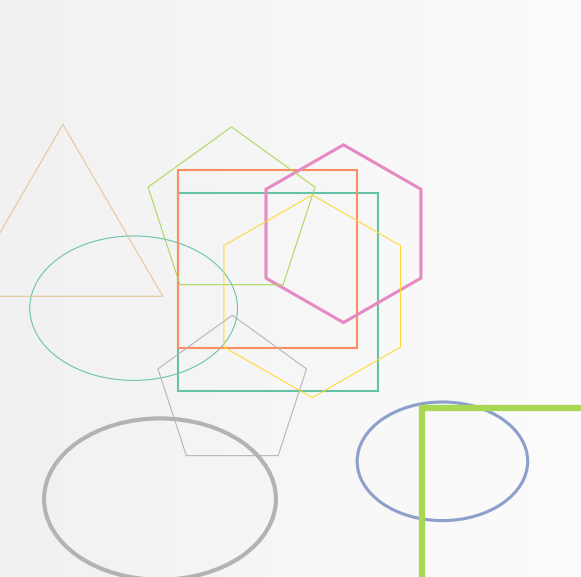[{"shape": "square", "thickness": 1, "radius": 0.86, "center": [0.479, 0.494]}, {"shape": "oval", "thickness": 0.5, "radius": 0.89, "center": [0.23, 0.465]}, {"shape": "square", "thickness": 1, "radius": 0.77, "center": [0.46, 0.551]}, {"shape": "oval", "thickness": 1.5, "radius": 0.73, "center": [0.761, 0.2]}, {"shape": "hexagon", "thickness": 1.5, "radius": 0.77, "center": [0.591, 0.594]}, {"shape": "pentagon", "thickness": 0.5, "radius": 0.76, "center": [0.398, 0.628]}, {"shape": "square", "thickness": 3, "radius": 0.84, "center": [0.893, 0.125]}, {"shape": "hexagon", "thickness": 0.5, "radius": 0.88, "center": [0.537, 0.486]}, {"shape": "triangle", "thickness": 0.5, "radius": 0.99, "center": [0.108, 0.585]}, {"shape": "pentagon", "thickness": 0.5, "radius": 0.67, "center": [0.4, 0.319]}, {"shape": "oval", "thickness": 2, "radius": 1.0, "center": [0.275, 0.135]}]